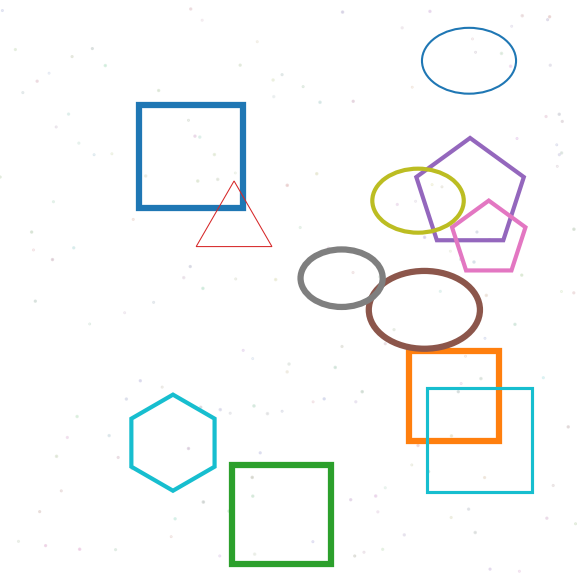[{"shape": "oval", "thickness": 1, "radius": 0.41, "center": [0.812, 0.894]}, {"shape": "square", "thickness": 3, "radius": 0.45, "center": [0.33, 0.728]}, {"shape": "square", "thickness": 3, "radius": 0.39, "center": [0.786, 0.313]}, {"shape": "square", "thickness": 3, "radius": 0.43, "center": [0.487, 0.108]}, {"shape": "triangle", "thickness": 0.5, "radius": 0.38, "center": [0.405, 0.61]}, {"shape": "pentagon", "thickness": 2, "radius": 0.49, "center": [0.814, 0.662]}, {"shape": "oval", "thickness": 3, "radius": 0.48, "center": [0.735, 0.463]}, {"shape": "pentagon", "thickness": 2, "radius": 0.33, "center": [0.846, 0.585]}, {"shape": "oval", "thickness": 3, "radius": 0.36, "center": [0.592, 0.517]}, {"shape": "oval", "thickness": 2, "radius": 0.4, "center": [0.724, 0.652]}, {"shape": "hexagon", "thickness": 2, "radius": 0.42, "center": [0.3, 0.233]}, {"shape": "square", "thickness": 1.5, "radius": 0.45, "center": [0.83, 0.238]}]